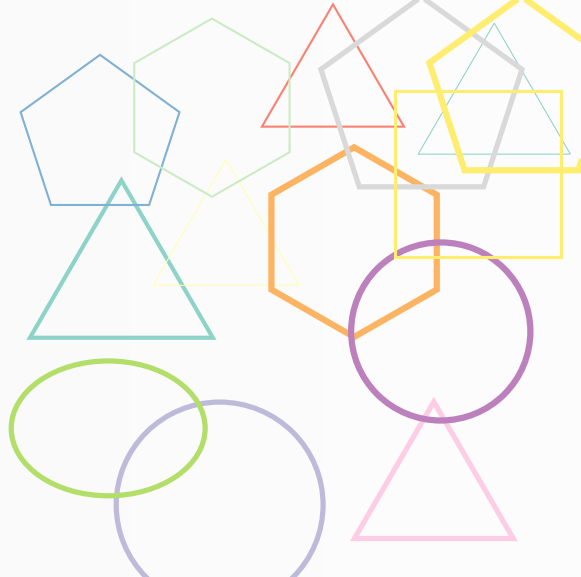[{"shape": "triangle", "thickness": 0.5, "radius": 0.76, "center": [0.85, 0.808]}, {"shape": "triangle", "thickness": 2, "radius": 0.91, "center": [0.209, 0.505]}, {"shape": "triangle", "thickness": 0.5, "radius": 0.73, "center": [0.389, 0.578]}, {"shape": "circle", "thickness": 2.5, "radius": 0.89, "center": [0.378, 0.125]}, {"shape": "triangle", "thickness": 1, "radius": 0.71, "center": [0.573, 0.85]}, {"shape": "pentagon", "thickness": 1, "radius": 0.72, "center": [0.172, 0.76]}, {"shape": "hexagon", "thickness": 3, "radius": 0.82, "center": [0.609, 0.58]}, {"shape": "oval", "thickness": 2.5, "radius": 0.83, "center": [0.186, 0.257]}, {"shape": "triangle", "thickness": 2.5, "radius": 0.79, "center": [0.746, 0.146]}, {"shape": "pentagon", "thickness": 2.5, "radius": 0.91, "center": [0.725, 0.823]}, {"shape": "circle", "thickness": 3, "radius": 0.77, "center": [0.758, 0.425]}, {"shape": "hexagon", "thickness": 1, "radius": 0.77, "center": [0.365, 0.813]}, {"shape": "pentagon", "thickness": 3, "radius": 0.83, "center": [0.897, 0.839]}, {"shape": "square", "thickness": 1.5, "radius": 0.72, "center": [0.822, 0.697]}]